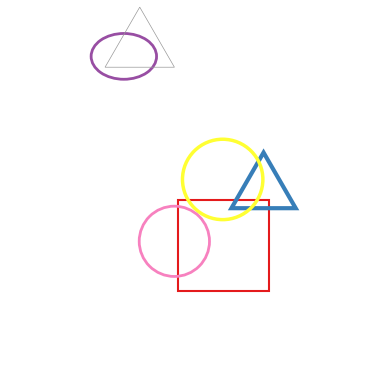[{"shape": "square", "thickness": 1.5, "radius": 0.59, "center": [0.58, 0.361]}, {"shape": "triangle", "thickness": 3, "radius": 0.48, "center": [0.685, 0.507]}, {"shape": "oval", "thickness": 2, "radius": 0.42, "center": [0.322, 0.854]}, {"shape": "circle", "thickness": 2.5, "radius": 0.52, "center": [0.578, 0.534]}, {"shape": "circle", "thickness": 2, "radius": 0.46, "center": [0.453, 0.373]}, {"shape": "triangle", "thickness": 0.5, "radius": 0.52, "center": [0.363, 0.877]}]